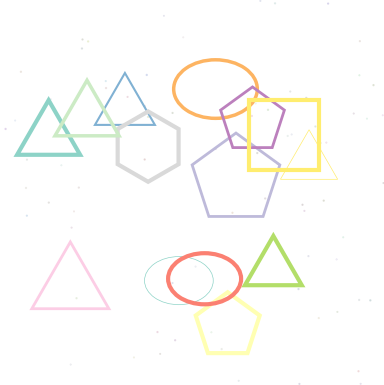[{"shape": "triangle", "thickness": 3, "radius": 0.47, "center": [0.126, 0.645]}, {"shape": "oval", "thickness": 0.5, "radius": 0.45, "center": [0.465, 0.271]}, {"shape": "pentagon", "thickness": 3, "radius": 0.44, "center": [0.591, 0.154]}, {"shape": "pentagon", "thickness": 2, "radius": 0.6, "center": [0.613, 0.535]}, {"shape": "oval", "thickness": 3, "radius": 0.47, "center": [0.531, 0.276]}, {"shape": "triangle", "thickness": 1.5, "radius": 0.45, "center": [0.324, 0.721]}, {"shape": "oval", "thickness": 2.5, "radius": 0.54, "center": [0.56, 0.769]}, {"shape": "triangle", "thickness": 3, "radius": 0.43, "center": [0.71, 0.302]}, {"shape": "triangle", "thickness": 2, "radius": 0.58, "center": [0.183, 0.256]}, {"shape": "hexagon", "thickness": 3, "radius": 0.46, "center": [0.385, 0.619]}, {"shape": "pentagon", "thickness": 2, "radius": 0.44, "center": [0.656, 0.687]}, {"shape": "triangle", "thickness": 2.5, "radius": 0.48, "center": [0.226, 0.695]}, {"shape": "triangle", "thickness": 0.5, "radius": 0.43, "center": [0.803, 0.577]}, {"shape": "square", "thickness": 3, "radius": 0.45, "center": [0.738, 0.649]}]